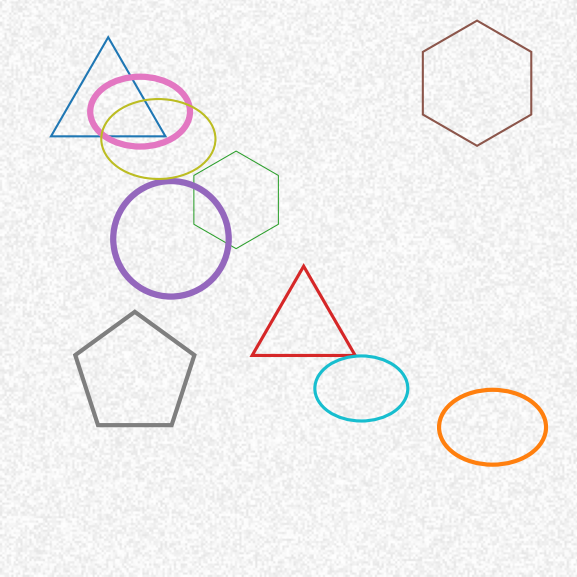[{"shape": "triangle", "thickness": 1, "radius": 0.57, "center": [0.187, 0.82]}, {"shape": "oval", "thickness": 2, "radius": 0.46, "center": [0.853, 0.259]}, {"shape": "hexagon", "thickness": 0.5, "radius": 0.42, "center": [0.409, 0.653]}, {"shape": "triangle", "thickness": 1.5, "radius": 0.52, "center": [0.526, 0.435]}, {"shape": "circle", "thickness": 3, "radius": 0.5, "center": [0.296, 0.586]}, {"shape": "hexagon", "thickness": 1, "radius": 0.54, "center": [0.826, 0.855]}, {"shape": "oval", "thickness": 3, "radius": 0.43, "center": [0.243, 0.806]}, {"shape": "pentagon", "thickness": 2, "radius": 0.54, "center": [0.233, 0.351]}, {"shape": "oval", "thickness": 1, "radius": 0.49, "center": [0.274, 0.758]}, {"shape": "oval", "thickness": 1.5, "radius": 0.4, "center": [0.626, 0.326]}]